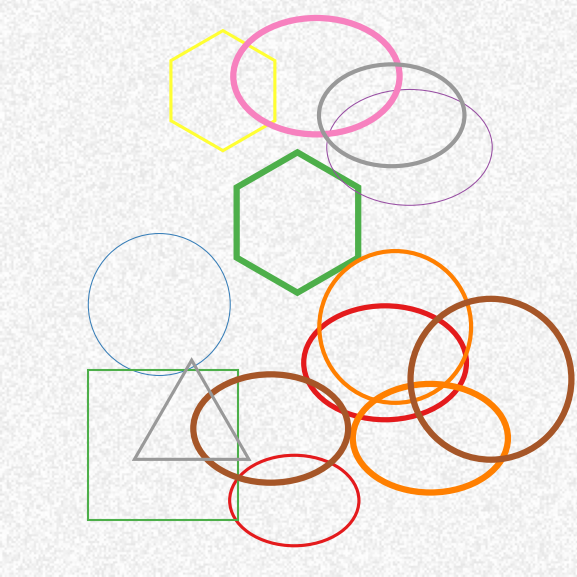[{"shape": "oval", "thickness": 1.5, "radius": 0.56, "center": [0.51, 0.132]}, {"shape": "oval", "thickness": 2.5, "radius": 0.7, "center": [0.667, 0.371]}, {"shape": "circle", "thickness": 0.5, "radius": 0.61, "center": [0.276, 0.472]}, {"shape": "hexagon", "thickness": 3, "radius": 0.61, "center": [0.515, 0.614]}, {"shape": "square", "thickness": 1, "radius": 0.65, "center": [0.283, 0.229]}, {"shape": "oval", "thickness": 0.5, "radius": 0.72, "center": [0.709, 0.744]}, {"shape": "oval", "thickness": 3, "radius": 0.67, "center": [0.745, 0.24]}, {"shape": "circle", "thickness": 2, "radius": 0.66, "center": [0.684, 0.433]}, {"shape": "hexagon", "thickness": 1.5, "radius": 0.52, "center": [0.386, 0.842]}, {"shape": "oval", "thickness": 3, "radius": 0.67, "center": [0.469, 0.257]}, {"shape": "circle", "thickness": 3, "radius": 0.7, "center": [0.85, 0.342]}, {"shape": "oval", "thickness": 3, "radius": 0.72, "center": [0.548, 0.867]}, {"shape": "triangle", "thickness": 1.5, "radius": 0.57, "center": [0.332, 0.261]}, {"shape": "oval", "thickness": 2, "radius": 0.63, "center": [0.678, 0.8]}]